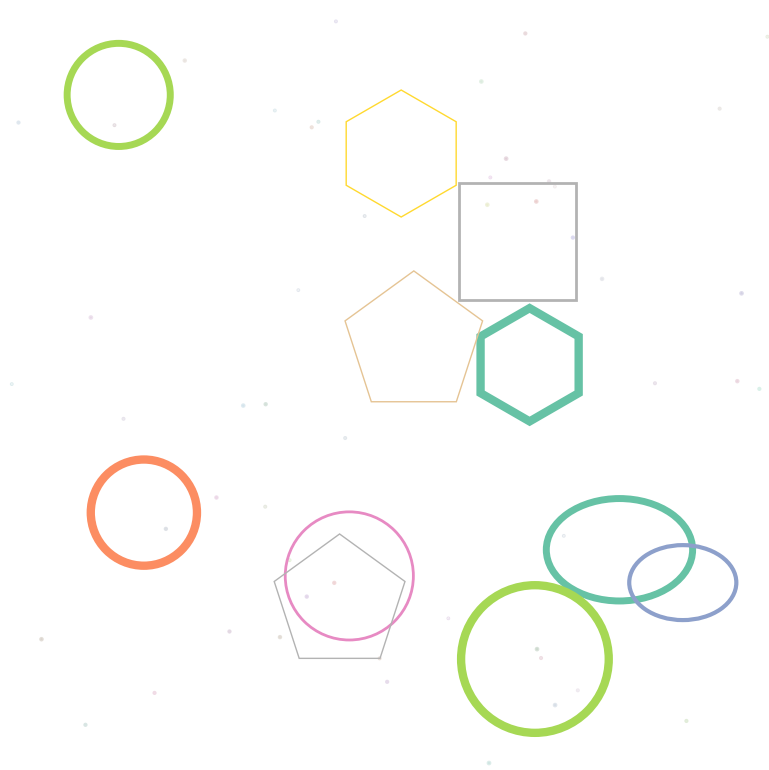[{"shape": "oval", "thickness": 2.5, "radius": 0.48, "center": [0.804, 0.286]}, {"shape": "hexagon", "thickness": 3, "radius": 0.37, "center": [0.688, 0.526]}, {"shape": "circle", "thickness": 3, "radius": 0.34, "center": [0.187, 0.334]}, {"shape": "oval", "thickness": 1.5, "radius": 0.35, "center": [0.887, 0.243]}, {"shape": "circle", "thickness": 1, "radius": 0.42, "center": [0.454, 0.252]}, {"shape": "circle", "thickness": 3, "radius": 0.48, "center": [0.695, 0.144]}, {"shape": "circle", "thickness": 2.5, "radius": 0.33, "center": [0.154, 0.877]}, {"shape": "hexagon", "thickness": 0.5, "radius": 0.41, "center": [0.521, 0.801]}, {"shape": "pentagon", "thickness": 0.5, "radius": 0.47, "center": [0.537, 0.554]}, {"shape": "pentagon", "thickness": 0.5, "radius": 0.45, "center": [0.441, 0.217]}, {"shape": "square", "thickness": 1, "radius": 0.38, "center": [0.673, 0.686]}]